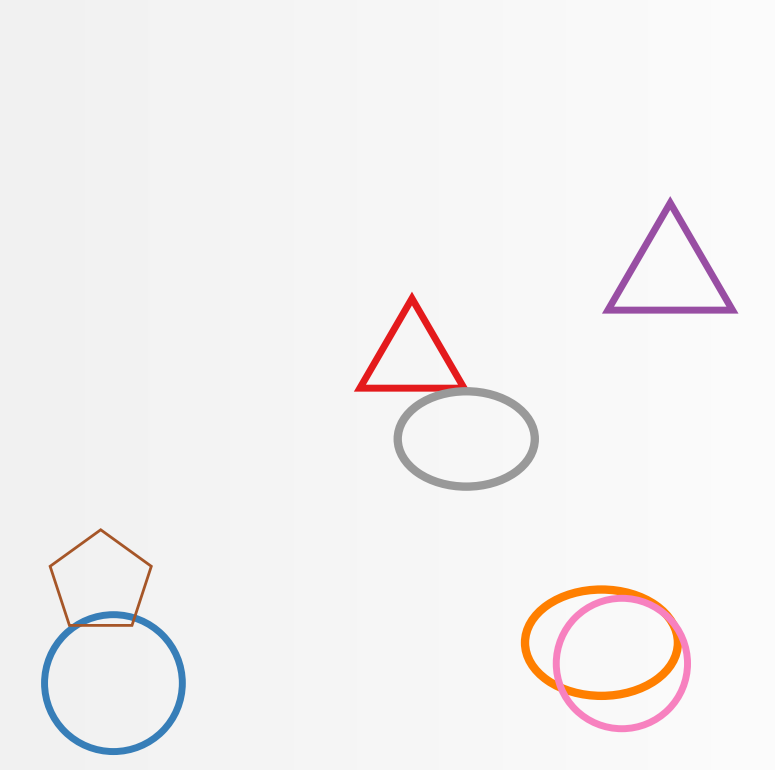[{"shape": "triangle", "thickness": 2.5, "radius": 0.39, "center": [0.532, 0.535]}, {"shape": "circle", "thickness": 2.5, "radius": 0.44, "center": [0.146, 0.113]}, {"shape": "triangle", "thickness": 2.5, "radius": 0.46, "center": [0.865, 0.644]}, {"shape": "oval", "thickness": 3, "radius": 0.49, "center": [0.776, 0.165]}, {"shape": "pentagon", "thickness": 1, "radius": 0.34, "center": [0.13, 0.243]}, {"shape": "circle", "thickness": 2.5, "radius": 0.42, "center": [0.802, 0.138]}, {"shape": "oval", "thickness": 3, "radius": 0.44, "center": [0.602, 0.43]}]